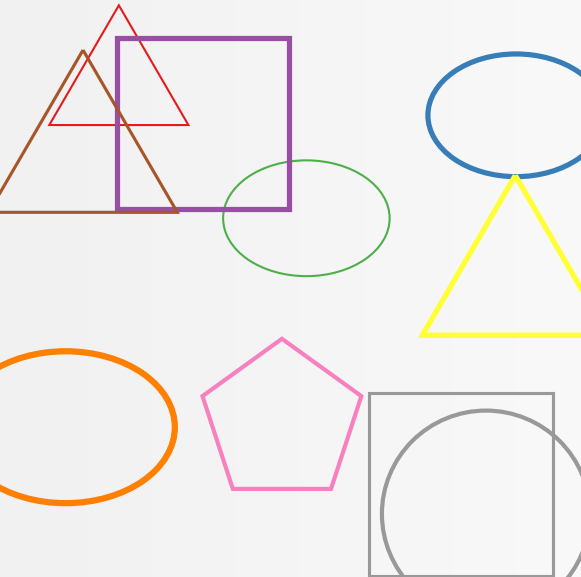[{"shape": "triangle", "thickness": 1, "radius": 0.69, "center": [0.204, 0.852]}, {"shape": "oval", "thickness": 2.5, "radius": 0.76, "center": [0.888, 0.799]}, {"shape": "oval", "thickness": 1, "radius": 0.72, "center": [0.527, 0.621]}, {"shape": "square", "thickness": 2.5, "radius": 0.74, "center": [0.349, 0.786]}, {"shape": "oval", "thickness": 3, "radius": 0.94, "center": [0.113, 0.259]}, {"shape": "triangle", "thickness": 2.5, "radius": 0.92, "center": [0.887, 0.511]}, {"shape": "triangle", "thickness": 1.5, "radius": 0.94, "center": [0.143, 0.725]}, {"shape": "pentagon", "thickness": 2, "radius": 0.72, "center": [0.485, 0.269]}, {"shape": "circle", "thickness": 2, "radius": 0.89, "center": [0.836, 0.109]}, {"shape": "square", "thickness": 1.5, "radius": 0.79, "center": [0.793, 0.16]}]